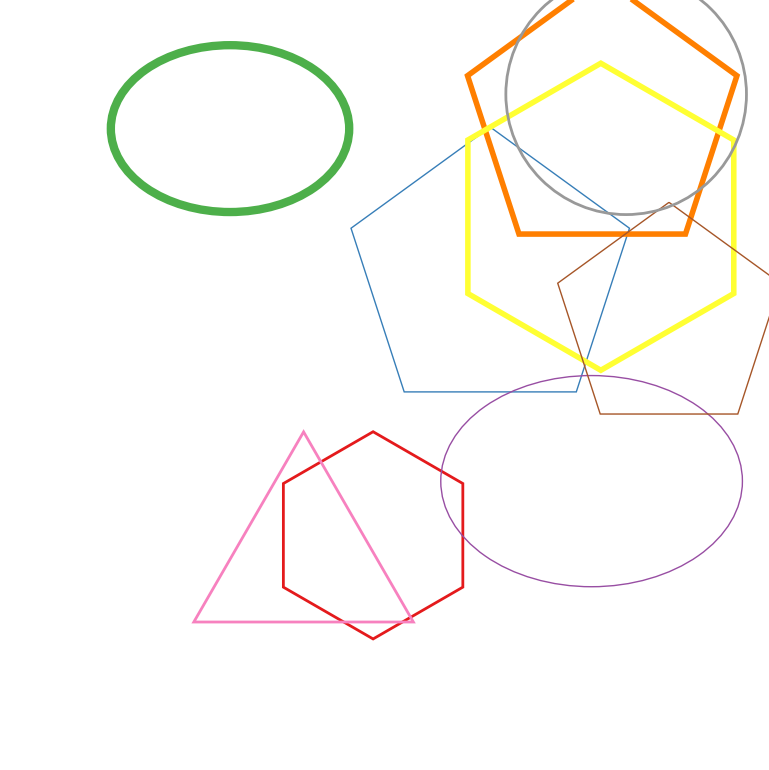[{"shape": "hexagon", "thickness": 1, "radius": 0.67, "center": [0.485, 0.305]}, {"shape": "pentagon", "thickness": 0.5, "radius": 0.95, "center": [0.637, 0.645]}, {"shape": "oval", "thickness": 3, "radius": 0.77, "center": [0.299, 0.833]}, {"shape": "oval", "thickness": 0.5, "radius": 0.98, "center": [0.768, 0.375]}, {"shape": "pentagon", "thickness": 2, "radius": 0.92, "center": [0.782, 0.845]}, {"shape": "hexagon", "thickness": 2, "radius": 1.0, "center": [0.78, 0.718]}, {"shape": "pentagon", "thickness": 0.5, "radius": 0.76, "center": [0.869, 0.585]}, {"shape": "triangle", "thickness": 1, "radius": 0.82, "center": [0.394, 0.275]}, {"shape": "circle", "thickness": 1, "radius": 0.78, "center": [0.813, 0.878]}]